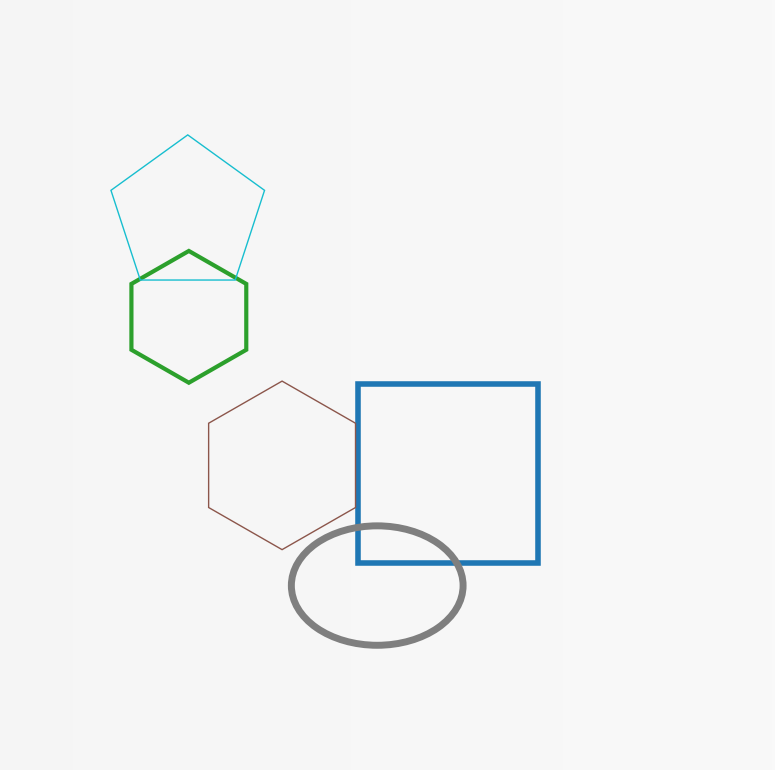[{"shape": "square", "thickness": 2, "radius": 0.58, "center": [0.578, 0.385]}, {"shape": "hexagon", "thickness": 1.5, "radius": 0.43, "center": [0.244, 0.589]}, {"shape": "hexagon", "thickness": 0.5, "radius": 0.55, "center": [0.364, 0.396]}, {"shape": "oval", "thickness": 2.5, "radius": 0.55, "center": [0.487, 0.24]}, {"shape": "pentagon", "thickness": 0.5, "radius": 0.52, "center": [0.242, 0.721]}]